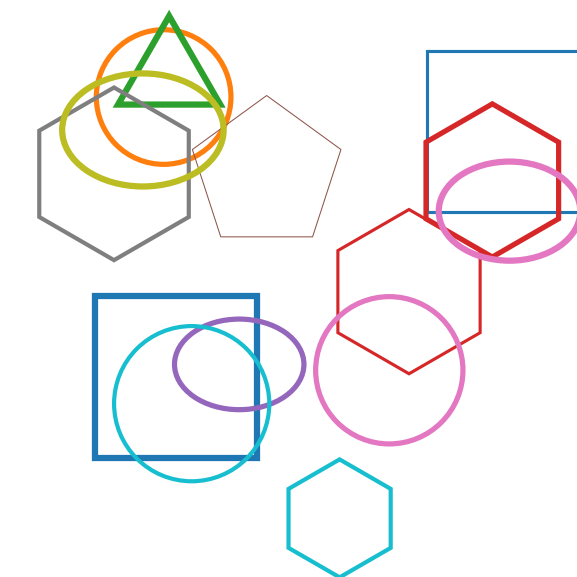[{"shape": "square", "thickness": 3, "radius": 0.7, "center": [0.305, 0.347]}, {"shape": "square", "thickness": 1.5, "radius": 0.7, "center": [0.879, 0.772]}, {"shape": "circle", "thickness": 2.5, "radius": 0.58, "center": [0.283, 0.831]}, {"shape": "triangle", "thickness": 3, "radius": 0.51, "center": [0.293, 0.869]}, {"shape": "hexagon", "thickness": 1.5, "radius": 0.71, "center": [0.708, 0.494]}, {"shape": "hexagon", "thickness": 2.5, "radius": 0.66, "center": [0.852, 0.687]}, {"shape": "oval", "thickness": 2.5, "radius": 0.56, "center": [0.414, 0.368]}, {"shape": "pentagon", "thickness": 0.5, "radius": 0.68, "center": [0.462, 0.698]}, {"shape": "circle", "thickness": 2.5, "radius": 0.64, "center": [0.674, 0.358]}, {"shape": "oval", "thickness": 3, "radius": 0.61, "center": [0.882, 0.634]}, {"shape": "hexagon", "thickness": 2, "radius": 0.75, "center": [0.197, 0.698]}, {"shape": "oval", "thickness": 3, "radius": 0.7, "center": [0.247, 0.774]}, {"shape": "circle", "thickness": 2, "radius": 0.67, "center": [0.332, 0.3]}, {"shape": "hexagon", "thickness": 2, "radius": 0.51, "center": [0.588, 0.102]}]